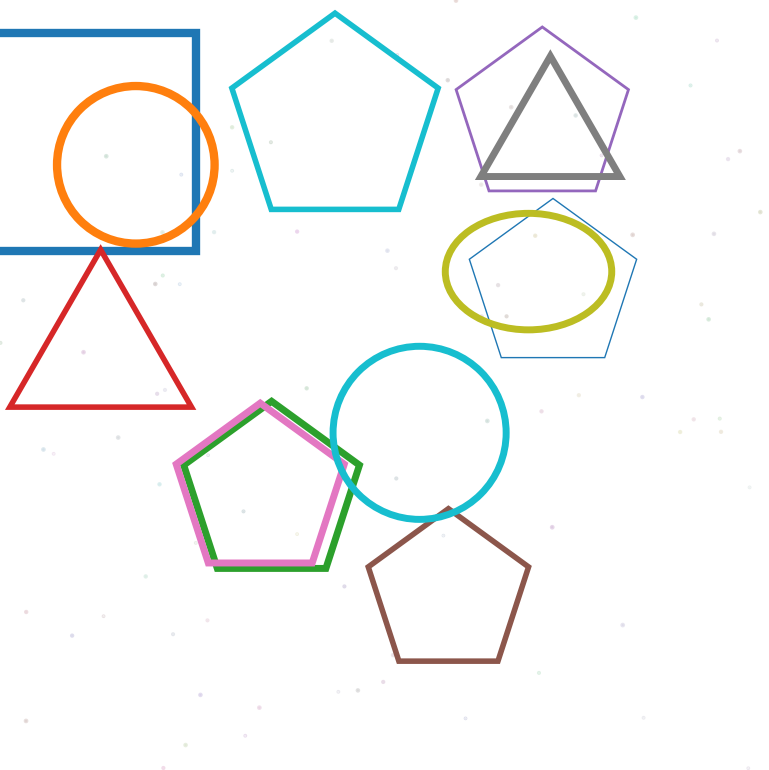[{"shape": "pentagon", "thickness": 0.5, "radius": 0.57, "center": [0.718, 0.628]}, {"shape": "square", "thickness": 3, "radius": 0.71, "center": [0.114, 0.816]}, {"shape": "circle", "thickness": 3, "radius": 0.51, "center": [0.176, 0.786]}, {"shape": "pentagon", "thickness": 2.5, "radius": 0.6, "center": [0.353, 0.359]}, {"shape": "triangle", "thickness": 2, "radius": 0.68, "center": [0.131, 0.539]}, {"shape": "pentagon", "thickness": 1, "radius": 0.59, "center": [0.704, 0.847]}, {"shape": "pentagon", "thickness": 2, "radius": 0.55, "center": [0.582, 0.23]}, {"shape": "pentagon", "thickness": 2.5, "radius": 0.57, "center": [0.338, 0.362]}, {"shape": "triangle", "thickness": 2.5, "radius": 0.52, "center": [0.715, 0.823]}, {"shape": "oval", "thickness": 2.5, "radius": 0.54, "center": [0.686, 0.647]}, {"shape": "circle", "thickness": 2.5, "radius": 0.56, "center": [0.545, 0.438]}, {"shape": "pentagon", "thickness": 2, "radius": 0.7, "center": [0.435, 0.842]}]